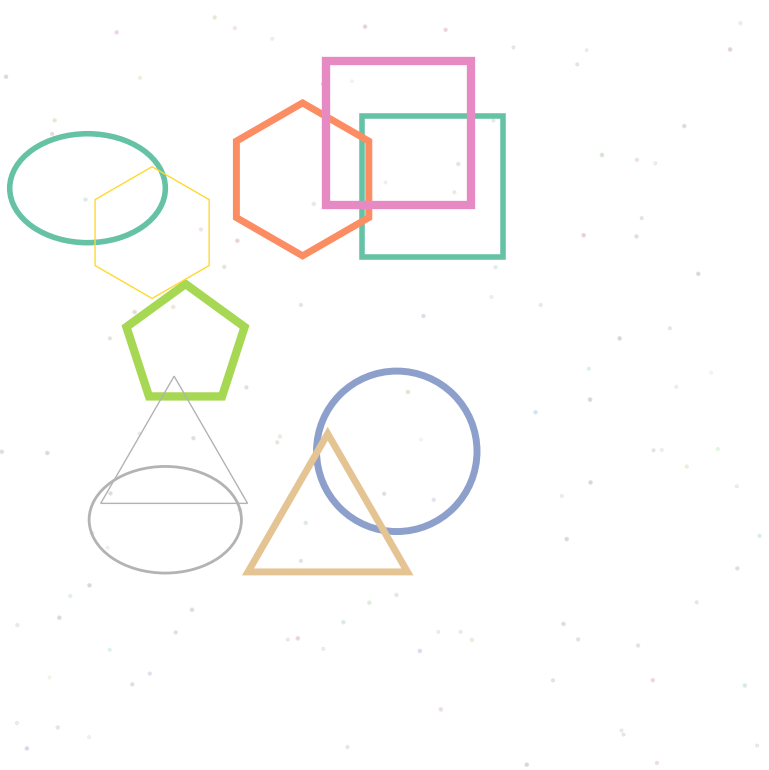[{"shape": "oval", "thickness": 2, "radius": 0.51, "center": [0.114, 0.756]}, {"shape": "square", "thickness": 2, "radius": 0.46, "center": [0.562, 0.757]}, {"shape": "hexagon", "thickness": 2.5, "radius": 0.5, "center": [0.393, 0.767]}, {"shape": "circle", "thickness": 2.5, "radius": 0.52, "center": [0.515, 0.414]}, {"shape": "square", "thickness": 3, "radius": 0.47, "center": [0.517, 0.827]}, {"shape": "pentagon", "thickness": 3, "radius": 0.4, "center": [0.241, 0.55]}, {"shape": "hexagon", "thickness": 0.5, "radius": 0.43, "center": [0.198, 0.698]}, {"shape": "triangle", "thickness": 2.5, "radius": 0.6, "center": [0.426, 0.317]}, {"shape": "oval", "thickness": 1, "radius": 0.49, "center": [0.215, 0.325]}, {"shape": "triangle", "thickness": 0.5, "radius": 0.55, "center": [0.226, 0.401]}]